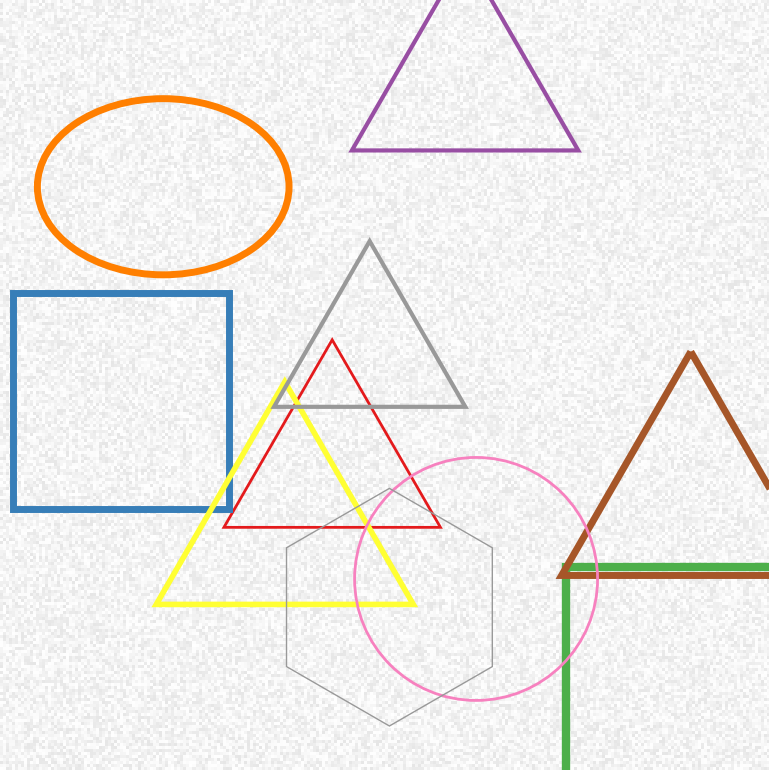[{"shape": "triangle", "thickness": 1, "radius": 0.81, "center": [0.431, 0.396]}, {"shape": "square", "thickness": 2.5, "radius": 0.7, "center": [0.157, 0.479]}, {"shape": "square", "thickness": 3, "radius": 0.79, "center": [0.893, 0.106]}, {"shape": "triangle", "thickness": 1.5, "radius": 0.85, "center": [0.604, 0.889]}, {"shape": "oval", "thickness": 2.5, "radius": 0.82, "center": [0.212, 0.757]}, {"shape": "triangle", "thickness": 2, "radius": 0.96, "center": [0.37, 0.311]}, {"shape": "triangle", "thickness": 2.5, "radius": 0.97, "center": [0.897, 0.35]}, {"shape": "circle", "thickness": 1, "radius": 0.79, "center": [0.618, 0.248]}, {"shape": "triangle", "thickness": 1.5, "radius": 0.72, "center": [0.48, 0.543]}, {"shape": "hexagon", "thickness": 0.5, "radius": 0.77, "center": [0.506, 0.211]}]